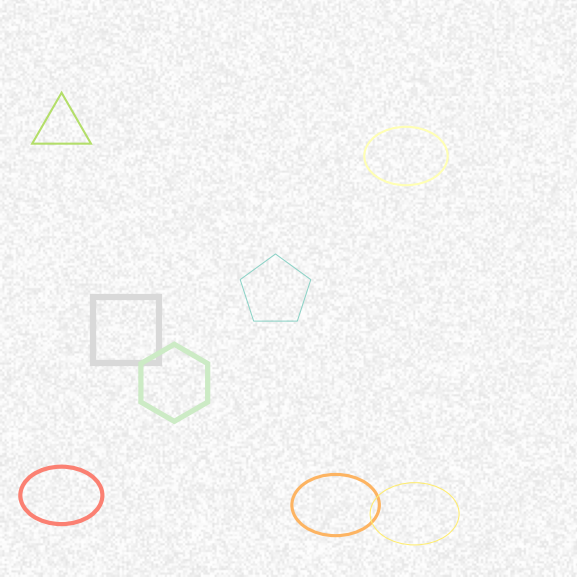[{"shape": "pentagon", "thickness": 0.5, "radius": 0.32, "center": [0.477, 0.495]}, {"shape": "oval", "thickness": 1, "radius": 0.36, "center": [0.703, 0.729]}, {"shape": "oval", "thickness": 2, "radius": 0.36, "center": [0.106, 0.141]}, {"shape": "oval", "thickness": 1.5, "radius": 0.38, "center": [0.581, 0.125]}, {"shape": "triangle", "thickness": 1, "radius": 0.29, "center": [0.107, 0.78]}, {"shape": "square", "thickness": 3, "radius": 0.29, "center": [0.218, 0.428]}, {"shape": "hexagon", "thickness": 2.5, "radius": 0.33, "center": [0.302, 0.336]}, {"shape": "oval", "thickness": 0.5, "radius": 0.39, "center": [0.718, 0.109]}]